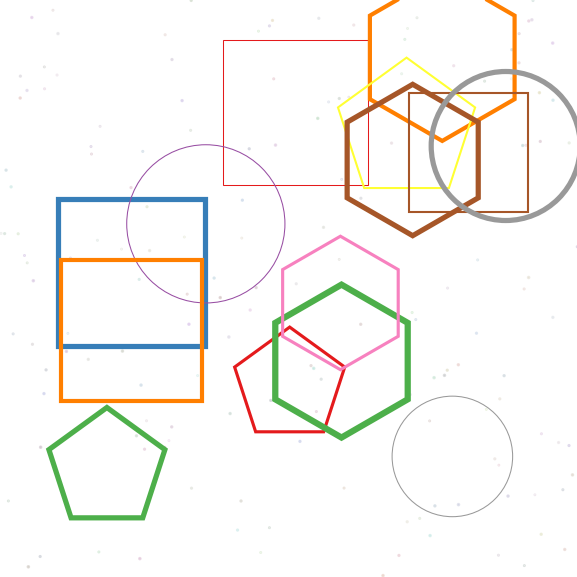[{"shape": "pentagon", "thickness": 1.5, "radius": 0.5, "center": [0.502, 0.333]}, {"shape": "square", "thickness": 0.5, "radius": 0.62, "center": [0.512, 0.804]}, {"shape": "square", "thickness": 2.5, "radius": 0.63, "center": [0.227, 0.528]}, {"shape": "pentagon", "thickness": 2.5, "radius": 0.53, "center": [0.185, 0.188]}, {"shape": "hexagon", "thickness": 3, "radius": 0.66, "center": [0.591, 0.374]}, {"shape": "circle", "thickness": 0.5, "radius": 0.68, "center": [0.356, 0.612]}, {"shape": "hexagon", "thickness": 2, "radius": 0.72, "center": [0.766, 0.9]}, {"shape": "square", "thickness": 2, "radius": 0.61, "center": [0.227, 0.427]}, {"shape": "pentagon", "thickness": 1, "radius": 0.62, "center": [0.704, 0.775]}, {"shape": "square", "thickness": 1, "radius": 0.51, "center": [0.811, 0.735]}, {"shape": "hexagon", "thickness": 2.5, "radius": 0.66, "center": [0.715, 0.722]}, {"shape": "hexagon", "thickness": 1.5, "radius": 0.58, "center": [0.589, 0.475]}, {"shape": "circle", "thickness": 0.5, "radius": 0.52, "center": [0.783, 0.209]}, {"shape": "circle", "thickness": 2.5, "radius": 0.65, "center": [0.876, 0.746]}]